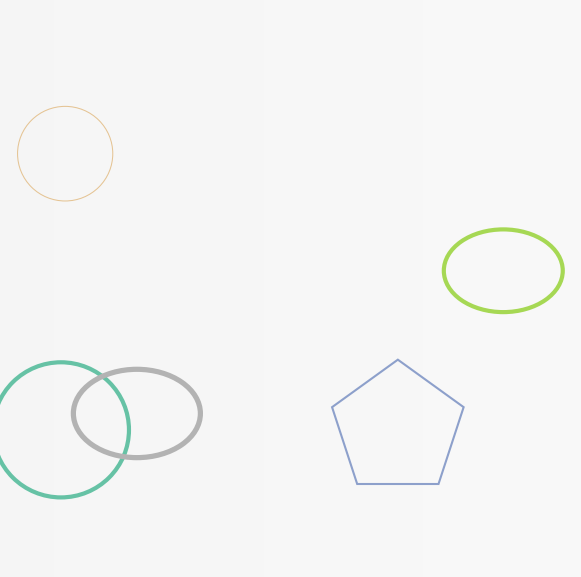[{"shape": "circle", "thickness": 2, "radius": 0.58, "center": [0.105, 0.255]}, {"shape": "pentagon", "thickness": 1, "radius": 0.6, "center": [0.684, 0.257]}, {"shape": "oval", "thickness": 2, "radius": 0.51, "center": [0.866, 0.53]}, {"shape": "circle", "thickness": 0.5, "radius": 0.41, "center": [0.112, 0.733]}, {"shape": "oval", "thickness": 2.5, "radius": 0.55, "center": [0.235, 0.283]}]